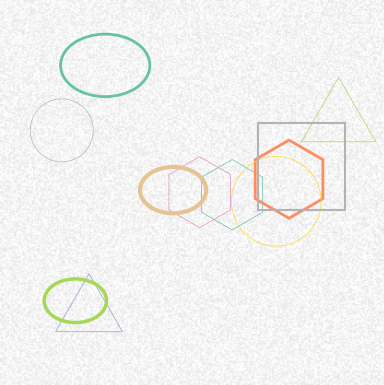[{"shape": "hexagon", "thickness": 0.5, "radius": 0.46, "center": [0.603, 0.494]}, {"shape": "oval", "thickness": 2, "radius": 0.58, "center": [0.273, 0.83]}, {"shape": "hexagon", "thickness": 2, "radius": 0.51, "center": [0.751, 0.535]}, {"shape": "triangle", "thickness": 0.5, "radius": 0.5, "center": [0.231, 0.189]}, {"shape": "hexagon", "thickness": 0.5, "radius": 0.46, "center": [0.519, 0.501]}, {"shape": "triangle", "thickness": 0.5, "radius": 0.56, "center": [0.879, 0.687]}, {"shape": "oval", "thickness": 2.5, "radius": 0.41, "center": [0.196, 0.219]}, {"shape": "circle", "thickness": 0.5, "radius": 0.58, "center": [0.718, 0.477]}, {"shape": "oval", "thickness": 3, "radius": 0.43, "center": [0.45, 0.506]}, {"shape": "square", "thickness": 1.5, "radius": 0.56, "center": [0.783, 0.568]}, {"shape": "circle", "thickness": 0.5, "radius": 0.41, "center": [0.16, 0.661]}]